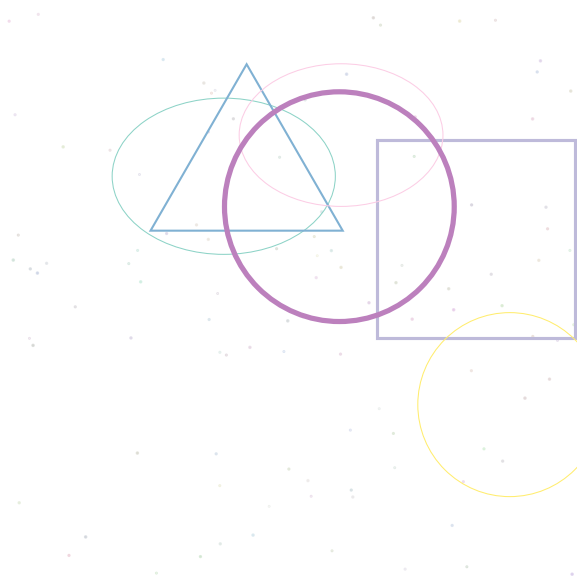[{"shape": "oval", "thickness": 0.5, "radius": 0.97, "center": [0.387, 0.694]}, {"shape": "square", "thickness": 1.5, "radius": 0.86, "center": [0.824, 0.585]}, {"shape": "triangle", "thickness": 1, "radius": 0.96, "center": [0.427, 0.696]}, {"shape": "oval", "thickness": 0.5, "radius": 0.88, "center": [0.591, 0.765]}, {"shape": "circle", "thickness": 2.5, "radius": 0.99, "center": [0.588, 0.641]}, {"shape": "circle", "thickness": 0.5, "radius": 0.8, "center": [0.883, 0.298]}]